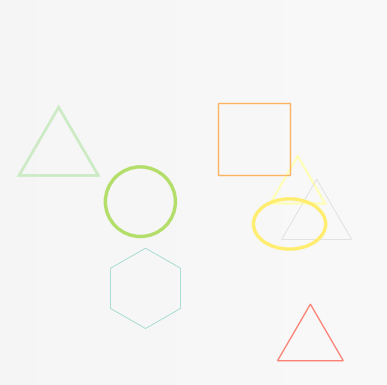[{"shape": "hexagon", "thickness": 0.5, "radius": 0.52, "center": [0.376, 0.251]}, {"shape": "triangle", "thickness": 1.5, "radius": 0.41, "center": [0.768, 0.512]}, {"shape": "triangle", "thickness": 1, "radius": 0.49, "center": [0.801, 0.112]}, {"shape": "square", "thickness": 1, "radius": 0.47, "center": [0.656, 0.639]}, {"shape": "circle", "thickness": 2.5, "radius": 0.45, "center": [0.362, 0.476]}, {"shape": "triangle", "thickness": 0.5, "radius": 0.52, "center": [0.817, 0.43]}, {"shape": "triangle", "thickness": 2, "radius": 0.59, "center": [0.151, 0.603]}, {"shape": "oval", "thickness": 2.5, "radius": 0.47, "center": [0.747, 0.418]}]